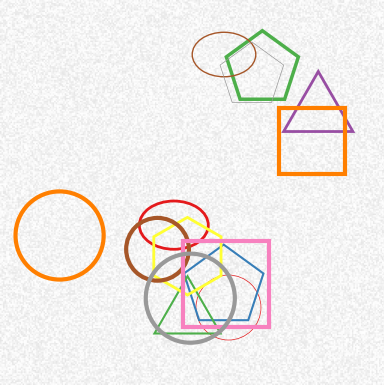[{"shape": "oval", "thickness": 2, "radius": 0.45, "center": [0.451, 0.415]}, {"shape": "circle", "thickness": 0.5, "radius": 0.42, "center": [0.593, 0.201]}, {"shape": "pentagon", "thickness": 1.5, "radius": 0.54, "center": [0.581, 0.256]}, {"shape": "pentagon", "thickness": 2.5, "radius": 0.49, "center": [0.681, 0.822]}, {"shape": "triangle", "thickness": 1.5, "radius": 0.5, "center": [0.487, 0.183]}, {"shape": "triangle", "thickness": 2, "radius": 0.52, "center": [0.827, 0.71]}, {"shape": "square", "thickness": 3, "radius": 0.43, "center": [0.811, 0.634]}, {"shape": "circle", "thickness": 3, "radius": 0.57, "center": [0.155, 0.388]}, {"shape": "hexagon", "thickness": 2, "radius": 0.5, "center": [0.487, 0.335]}, {"shape": "circle", "thickness": 3, "radius": 0.41, "center": [0.409, 0.353]}, {"shape": "oval", "thickness": 1, "radius": 0.41, "center": [0.582, 0.858]}, {"shape": "square", "thickness": 3, "radius": 0.56, "center": [0.587, 0.261]}, {"shape": "circle", "thickness": 3, "radius": 0.58, "center": [0.494, 0.226]}, {"shape": "pentagon", "thickness": 0.5, "radius": 0.43, "center": [0.654, 0.804]}]